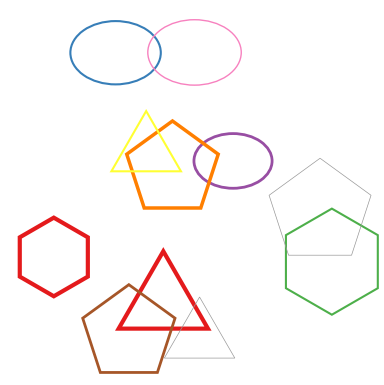[{"shape": "hexagon", "thickness": 3, "radius": 0.51, "center": [0.14, 0.333]}, {"shape": "triangle", "thickness": 3, "radius": 0.67, "center": [0.424, 0.213]}, {"shape": "oval", "thickness": 1.5, "radius": 0.59, "center": [0.3, 0.863]}, {"shape": "hexagon", "thickness": 1.5, "radius": 0.69, "center": [0.862, 0.32]}, {"shape": "oval", "thickness": 2, "radius": 0.51, "center": [0.605, 0.582]}, {"shape": "pentagon", "thickness": 2.5, "radius": 0.62, "center": [0.448, 0.561]}, {"shape": "triangle", "thickness": 1.5, "radius": 0.52, "center": [0.38, 0.607]}, {"shape": "pentagon", "thickness": 2, "radius": 0.63, "center": [0.335, 0.135]}, {"shape": "oval", "thickness": 1, "radius": 0.61, "center": [0.505, 0.864]}, {"shape": "pentagon", "thickness": 0.5, "radius": 0.7, "center": [0.831, 0.45]}, {"shape": "triangle", "thickness": 0.5, "radius": 0.53, "center": [0.518, 0.123]}]